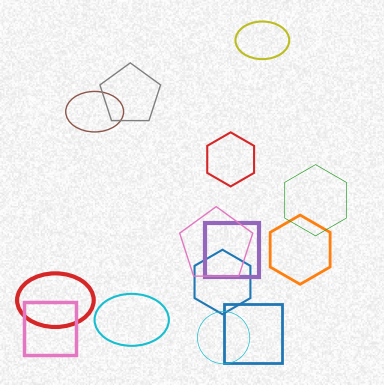[{"shape": "square", "thickness": 2, "radius": 0.38, "center": [0.657, 0.133]}, {"shape": "hexagon", "thickness": 1.5, "radius": 0.42, "center": [0.578, 0.268]}, {"shape": "hexagon", "thickness": 2, "radius": 0.45, "center": [0.78, 0.351]}, {"shape": "hexagon", "thickness": 0.5, "radius": 0.46, "center": [0.82, 0.48]}, {"shape": "oval", "thickness": 3, "radius": 0.5, "center": [0.144, 0.22]}, {"shape": "hexagon", "thickness": 1.5, "radius": 0.35, "center": [0.599, 0.586]}, {"shape": "square", "thickness": 3, "radius": 0.35, "center": [0.602, 0.351]}, {"shape": "oval", "thickness": 1, "radius": 0.38, "center": [0.246, 0.71]}, {"shape": "square", "thickness": 2.5, "radius": 0.34, "center": [0.13, 0.146]}, {"shape": "pentagon", "thickness": 1, "radius": 0.5, "center": [0.562, 0.364]}, {"shape": "pentagon", "thickness": 1, "radius": 0.41, "center": [0.338, 0.754]}, {"shape": "oval", "thickness": 1.5, "radius": 0.35, "center": [0.681, 0.895]}, {"shape": "oval", "thickness": 1.5, "radius": 0.48, "center": [0.342, 0.169]}, {"shape": "circle", "thickness": 0.5, "radius": 0.34, "center": [0.581, 0.123]}]